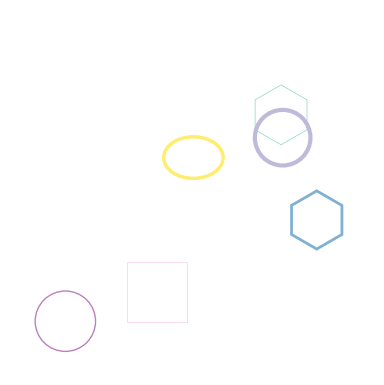[{"shape": "hexagon", "thickness": 0.5, "radius": 0.39, "center": [0.73, 0.702]}, {"shape": "circle", "thickness": 3, "radius": 0.36, "center": [0.734, 0.642]}, {"shape": "hexagon", "thickness": 2, "radius": 0.38, "center": [0.823, 0.429]}, {"shape": "square", "thickness": 0.5, "radius": 0.39, "center": [0.407, 0.242]}, {"shape": "circle", "thickness": 1, "radius": 0.39, "center": [0.17, 0.166]}, {"shape": "oval", "thickness": 2.5, "radius": 0.39, "center": [0.502, 0.591]}]